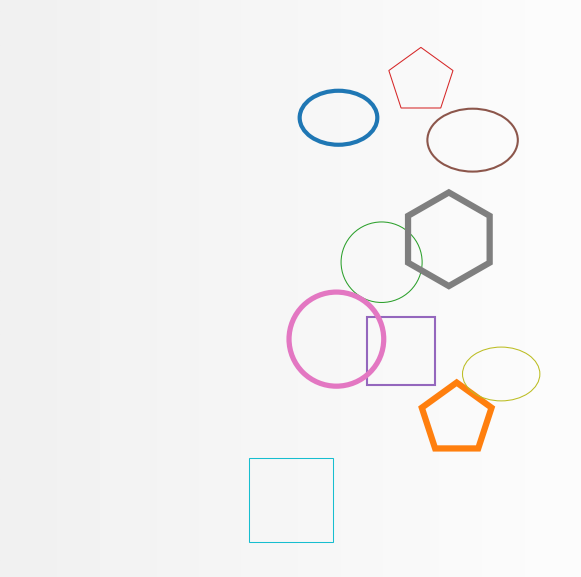[{"shape": "oval", "thickness": 2, "radius": 0.33, "center": [0.582, 0.795]}, {"shape": "pentagon", "thickness": 3, "radius": 0.32, "center": [0.786, 0.274]}, {"shape": "circle", "thickness": 0.5, "radius": 0.35, "center": [0.657, 0.545]}, {"shape": "pentagon", "thickness": 0.5, "radius": 0.29, "center": [0.724, 0.859]}, {"shape": "square", "thickness": 1, "radius": 0.29, "center": [0.69, 0.391]}, {"shape": "oval", "thickness": 1, "radius": 0.39, "center": [0.813, 0.756]}, {"shape": "circle", "thickness": 2.5, "radius": 0.41, "center": [0.579, 0.412]}, {"shape": "hexagon", "thickness": 3, "radius": 0.41, "center": [0.772, 0.585]}, {"shape": "oval", "thickness": 0.5, "radius": 0.33, "center": [0.862, 0.352]}, {"shape": "square", "thickness": 0.5, "radius": 0.36, "center": [0.5, 0.133]}]